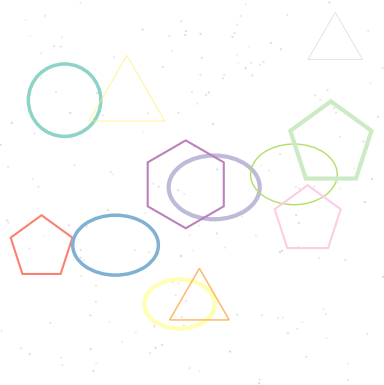[{"shape": "circle", "thickness": 2.5, "radius": 0.47, "center": [0.168, 0.74]}, {"shape": "oval", "thickness": 3, "radius": 0.46, "center": [0.466, 0.21]}, {"shape": "oval", "thickness": 3, "radius": 0.59, "center": [0.556, 0.513]}, {"shape": "pentagon", "thickness": 1.5, "radius": 0.42, "center": [0.108, 0.357]}, {"shape": "oval", "thickness": 2.5, "radius": 0.56, "center": [0.3, 0.363]}, {"shape": "triangle", "thickness": 1, "radius": 0.45, "center": [0.518, 0.214]}, {"shape": "oval", "thickness": 1, "radius": 0.56, "center": [0.763, 0.547]}, {"shape": "pentagon", "thickness": 1.5, "radius": 0.45, "center": [0.799, 0.429]}, {"shape": "triangle", "thickness": 0.5, "radius": 0.41, "center": [0.871, 0.886]}, {"shape": "hexagon", "thickness": 1.5, "radius": 0.57, "center": [0.482, 0.521]}, {"shape": "pentagon", "thickness": 3, "radius": 0.55, "center": [0.859, 0.626]}, {"shape": "triangle", "thickness": 0.5, "radius": 0.57, "center": [0.33, 0.742]}]